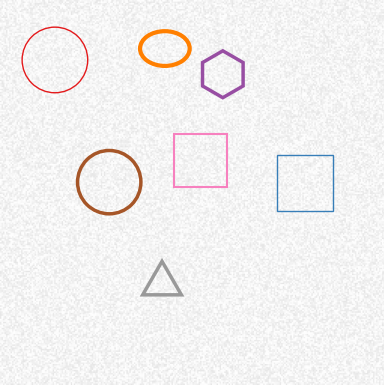[{"shape": "circle", "thickness": 1, "radius": 0.43, "center": [0.143, 0.844]}, {"shape": "square", "thickness": 1, "radius": 0.36, "center": [0.793, 0.525]}, {"shape": "hexagon", "thickness": 2.5, "radius": 0.3, "center": [0.579, 0.807]}, {"shape": "oval", "thickness": 3, "radius": 0.32, "center": [0.428, 0.874]}, {"shape": "circle", "thickness": 2.5, "radius": 0.41, "center": [0.284, 0.527]}, {"shape": "square", "thickness": 1.5, "radius": 0.35, "center": [0.521, 0.583]}, {"shape": "triangle", "thickness": 2.5, "radius": 0.29, "center": [0.421, 0.263]}]